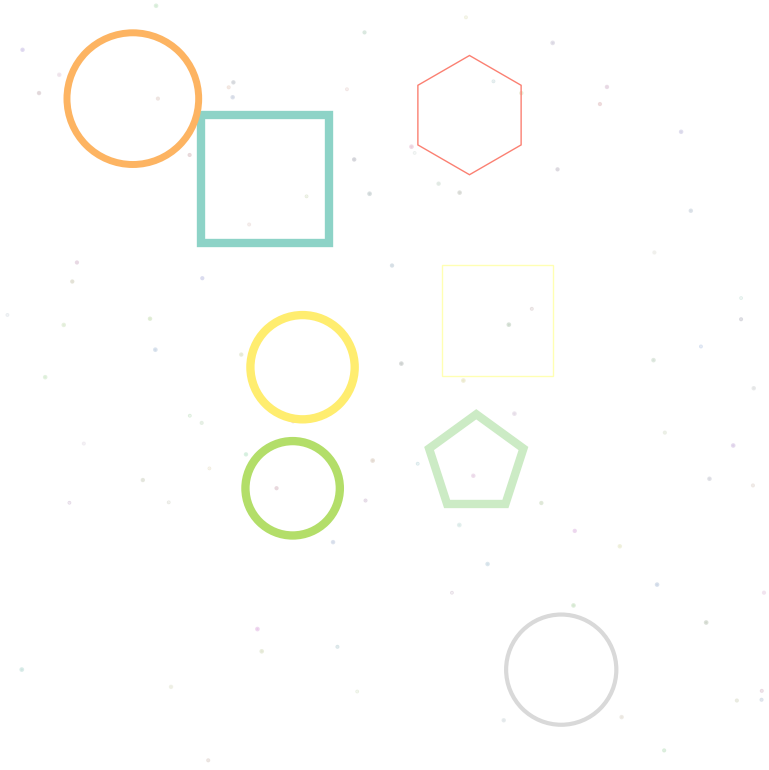[{"shape": "square", "thickness": 3, "radius": 0.42, "center": [0.344, 0.767]}, {"shape": "square", "thickness": 0.5, "radius": 0.36, "center": [0.646, 0.583]}, {"shape": "hexagon", "thickness": 0.5, "radius": 0.39, "center": [0.61, 0.851]}, {"shape": "circle", "thickness": 2.5, "radius": 0.43, "center": [0.173, 0.872]}, {"shape": "circle", "thickness": 3, "radius": 0.31, "center": [0.38, 0.366]}, {"shape": "circle", "thickness": 1.5, "radius": 0.36, "center": [0.729, 0.13]}, {"shape": "pentagon", "thickness": 3, "radius": 0.32, "center": [0.619, 0.398]}, {"shape": "circle", "thickness": 3, "radius": 0.34, "center": [0.393, 0.523]}]